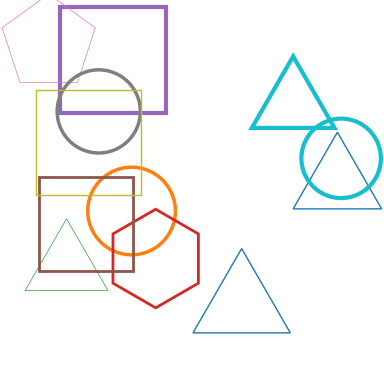[{"shape": "triangle", "thickness": 1, "radius": 0.66, "center": [0.876, 0.524]}, {"shape": "triangle", "thickness": 1, "radius": 0.73, "center": [0.628, 0.208]}, {"shape": "circle", "thickness": 2.5, "radius": 0.57, "center": [0.342, 0.452]}, {"shape": "triangle", "thickness": 0.5, "radius": 0.62, "center": [0.173, 0.307]}, {"shape": "hexagon", "thickness": 2, "radius": 0.64, "center": [0.404, 0.328]}, {"shape": "square", "thickness": 3, "radius": 0.69, "center": [0.293, 0.843]}, {"shape": "square", "thickness": 2, "radius": 0.61, "center": [0.223, 0.417]}, {"shape": "pentagon", "thickness": 0.5, "radius": 0.64, "center": [0.126, 0.889]}, {"shape": "circle", "thickness": 2.5, "radius": 0.54, "center": [0.256, 0.711]}, {"shape": "square", "thickness": 1, "radius": 0.68, "center": [0.23, 0.63]}, {"shape": "circle", "thickness": 3, "radius": 0.52, "center": [0.886, 0.589]}, {"shape": "triangle", "thickness": 3, "radius": 0.62, "center": [0.761, 0.73]}]